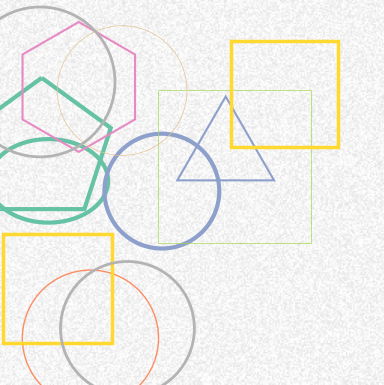[{"shape": "oval", "thickness": 3, "radius": 0.77, "center": [0.126, 0.53]}, {"shape": "pentagon", "thickness": 3, "radius": 0.94, "center": [0.108, 0.609]}, {"shape": "circle", "thickness": 1, "radius": 0.88, "center": [0.235, 0.122]}, {"shape": "circle", "thickness": 3, "radius": 0.75, "center": [0.42, 0.504]}, {"shape": "triangle", "thickness": 1.5, "radius": 0.73, "center": [0.586, 0.604]}, {"shape": "hexagon", "thickness": 1.5, "radius": 0.84, "center": [0.205, 0.774]}, {"shape": "square", "thickness": 0.5, "radius": 0.99, "center": [0.609, 0.568]}, {"shape": "square", "thickness": 2.5, "radius": 0.69, "center": [0.739, 0.757]}, {"shape": "square", "thickness": 2.5, "radius": 0.7, "center": [0.149, 0.251]}, {"shape": "circle", "thickness": 0.5, "radius": 0.84, "center": [0.317, 0.765]}, {"shape": "circle", "thickness": 2, "radius": 0.97, "center": [0.104, 0.787]}, {"shape": "circle", "thickness": 2, "radius": 0.87, "center": [0.331, 0.147]}]